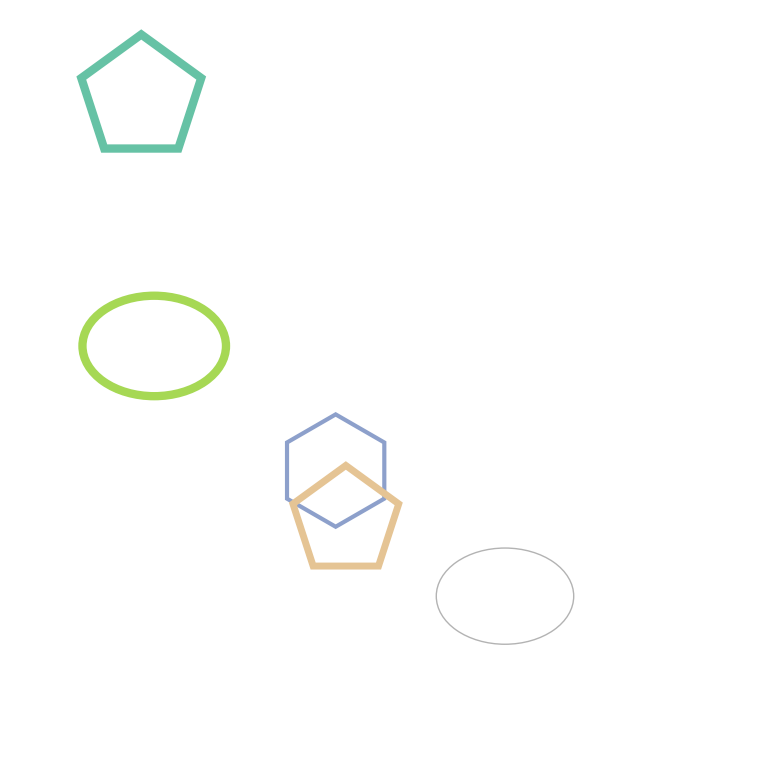[{"shape": "pentagon", "thickness": 3, "radius": 0.41, "center": [0.183, 0.873]}, {"shape": "hexagon", "thickness": 1.5, "radius": 0.36, "center": [0.436, 0.389]}, {"shape": "oval", "thickness": 3, "radius": 0.47, "center": [0.2, 0.551]}, {"shape": "pentagon", "thickness": 2.5, "radius": 0.36, "center": [0.449, 0.323]}, {"shape": "oval", "thickness": 0.5, "radius": 0.45, "center": [0.656, 0.226]}]